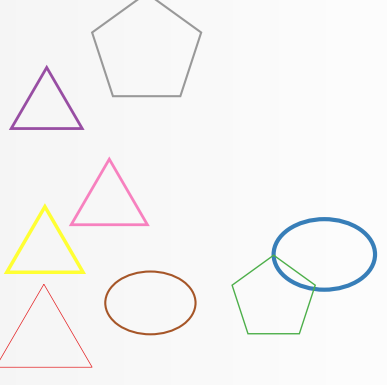[{"shape": "triangle", "thickness": 0.5, "radius": 0.72, "center": [0.113, 0.118]}, {"shape": "oval", "thickness": 3, "radius": 0.65, "center": [0.837, 0.339]}, {"shape": "pentagon", "thickness": 1, "radius": 0.56, "center": [0.706, 0.224]}, {"shape": "triangle", "thickness": 2, "radius": 0.53, "center": [0.121, 0.719]}, {"shape": "triangle", "thickness": 2.5, "radius": 0.57, "center": [0.116, 0.35]}, {"shape": "oval", "thickness": 1.5, "radius": 0.58, "center": [0.388, 0.213]}, {"shape": "triangle", "thickness": 2, "radius": 0.57, "center": [0.282, 0.473]}, {"shape": "pentagon", "thickness": 1.5, "radius": 0.74, "center": [0.378, 0.87]}]